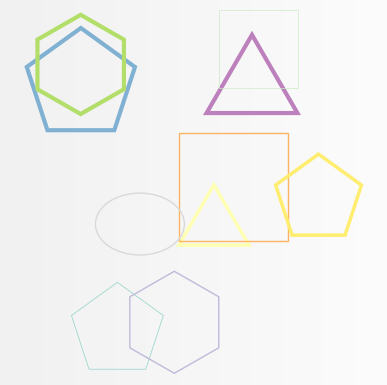[{"shape": "pentagon", "thickness": 0.5, "radius": 0.62, "center": [0.303, 0.142]}, {"shape": "triangle", "thickness": 2.5, "radius": 0.52, "center": [0.552, 0.415]}, {"shape": "hexagon", "thickness": 1, "radius": 0.66, "center": [0.45, 0.163]}, {"shape": "pentagon", "thickness": 3, "radius": 0.73, "center": [0.209, 0.781]}, {"shape": "square", "thickness": 1, "radius": 0.7, "center": [0.603, 0.514]}, {"shape": "hexagon", "thickness": 3, "radius": 0.64, "center": [0.208, 0.833]}, {"shape": "oval", "thickness": 1, "radius": 0.57, "center": [0.361, 0.418]}, {"shape": "triangle", "thickness": 3, "radius": 0.68, "center": [0.65, 0.774]}, {"shape": "square", "thickness": 0.5, "radius": 0.51, "center": [0.667, 0.873]}, {"shape": "pentagon", "thickness": 2.5, "radius": 0.58, "center": [0.822, 0.483]}]